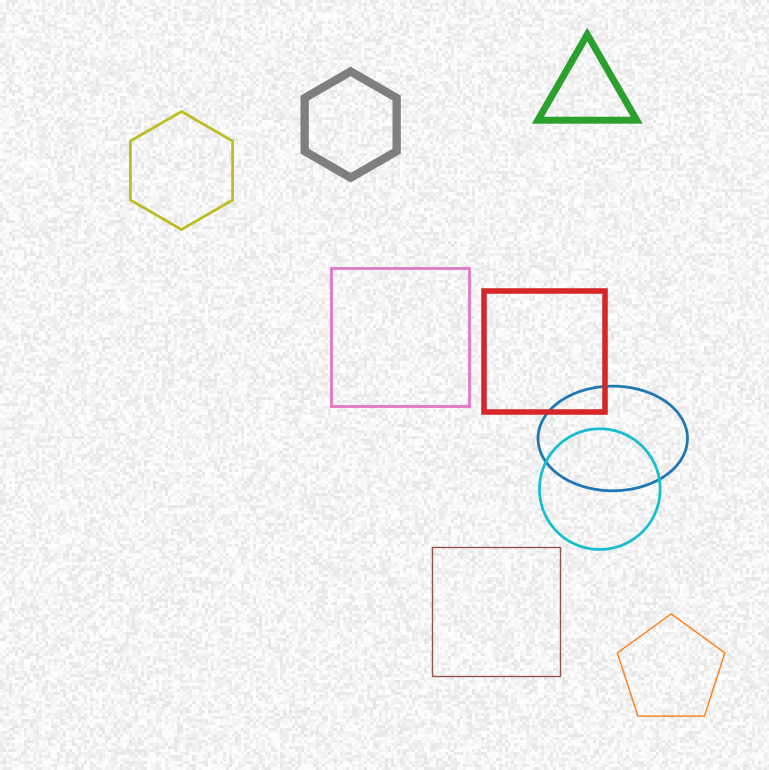[{"shape": "oval", "thickness": 1, "radius": 0.49, "center": [0.796, 0.431]}, {"shape": "pentagon", "thickness": 0.5, "radius": 0.37, "center": [0.872, 0.129]}, {"shape": "triangle", "thickness": 2.5, "radius": 0.37, "center": [0.763, 0.881]}, {"shape": "square", "thickness": 2, "radius": 0.39, "center": [0.708, 0.544]}, {"shape": "square", "thickness": 0.5, "radius": 0.42, "center": [0.644, 0.206]}, {"shape": "square", "thickness": 1, "radius": 0.45, "center": [0.52, 0.562]}, {"shape": "hexagon", "thickness": 3, "radius": 0.35, "center": [0.455, 0.838]}, {"shape": "hexagon", "thickness": 1, "radius": 0.38, "center": [0.236, 0.779]}, {"shape": "circle", "thickness": 1, "radius": 0.39, "center": [0.779, 0.365]}]